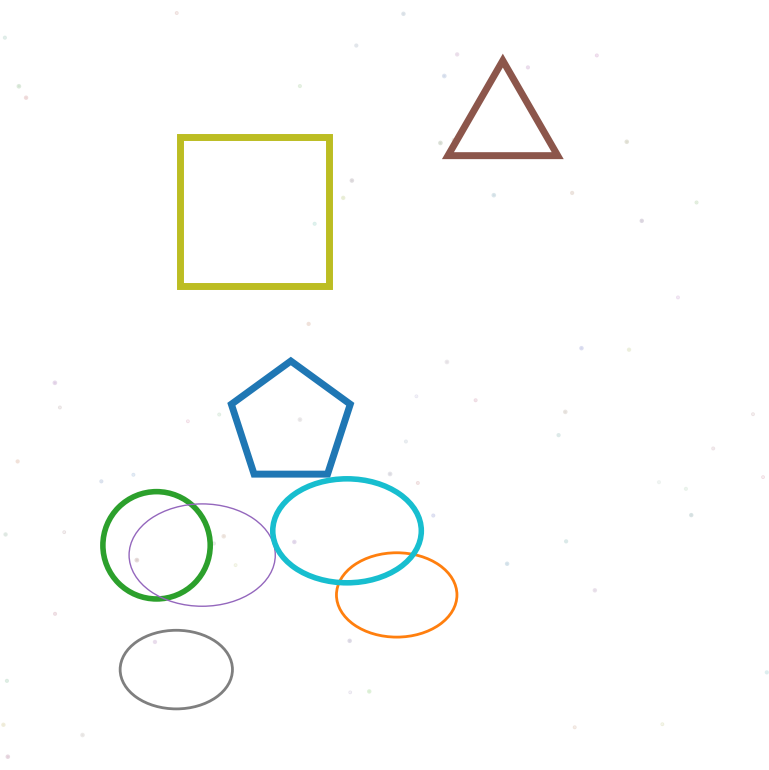[{"shape": "pentagon", "thickness": 2.5, "radius": 0.41, "center": [0.378, 0.45]}, {"shape": "oval", "thickness": 1, "radius": 0.39, "center": [0.515, 0.227]}, {"shape": "circle", "thickness": 2, "radius": 0.35, "center": [0.203, 0.292]}, {"shape": "oval", "thickness": 0.5, "radius": 0.47, "center": [0.263, 0.279]}, {"shape": "triangle", "thickness": 2.5, "radius": 0.41, "center": [0.653, 0.839]}, {"shape": "oval", "thickness": 1, "radius": 0.36, "center": [0.229, 0.13]}, {"shape": "square", "thickness": 2.5, "radius": 0.48, "center": [0.33, 0.725]}, {"shape": "oval", "thickness": 2, "radius": 0.48, "center": [0.451, 0.311]}]